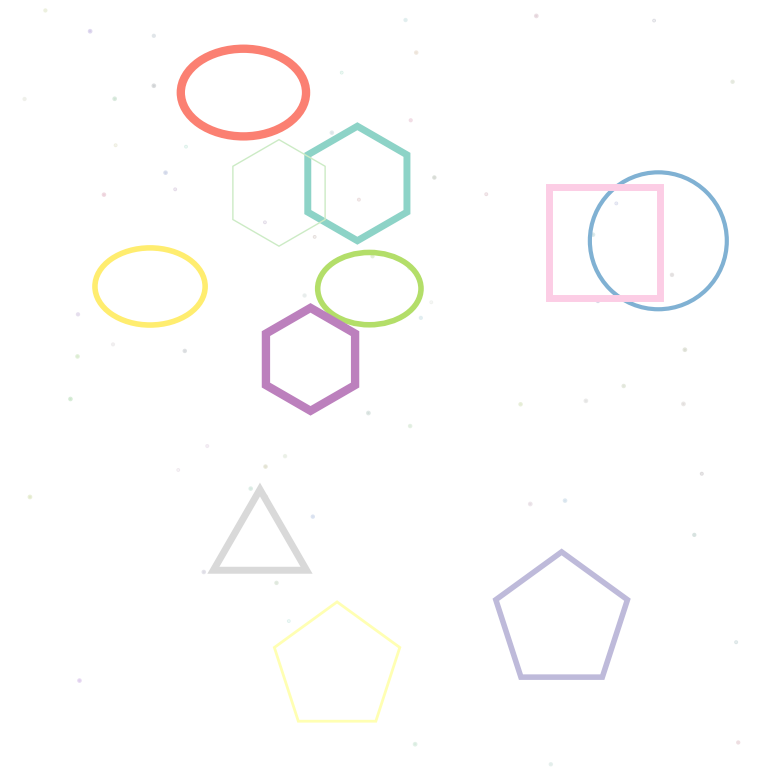[{"shape": "hexagon", "thickness": 2.5, "radius": 0.37, "center": [0.464, 0.762]}, {"shape": "pentagon", "thickness": 1, "radius": 0.43, "center": [0.438, 0.133]}, {"shape": "pentagon", "thickness": 2, "radius": 0.45, "center": [0.729, 0.193]}, {"shape": "oval", "thickness": 3, "radius": 0.41, "center": [0.316, 0.88]}, {"shape": "circle", "thickness": 1.5, "radius": 0.44, "center": [0.855, 0.687]}, {"shape": "oval", "thickness": 2, "radius": 0.34, "center": [0.48, 0.625]}, {"shape": "square", "thickness": 2.5, "radius": 0.36, "center": [0.785, 0.685]}, {"shape": "triangle", "thickness": 2.5, "radius": 0.35, "center": [0.338, 0.294]}, {"shape": "hexagon", "thickness": 3, "radius": 0.33, "center": [0.403, 0.533]}, {"shape": "hexagon", "thickness": 0.5, "radius": 0.35, "center": [0.362, 0.749]}, {"shape": "oval", "thickness": 2, "radius": 0.36, "center": [0.195, 0.628]}]